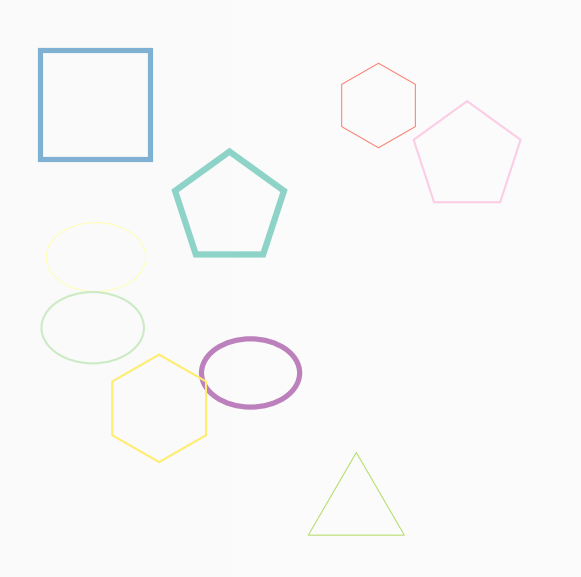[{"shape": "pentagon", "thickness": 3, "radius": 0.49, "center": [0.395, 0.638]}, {"shape": "oval", "thickness": 0.5, "radius": 0.43, "center": [0.165, 0.554]}, {"shape": "hexagon", "thickness": 0.5, "radius": 0.37, "center": [0.651, 0.816]}, {"shape": "square", "thickness": 2.5, "radius": 0.47, "center": [0.163, 0.818]}, {"shape": "triangle", "thickness": 0.5, "radius": 0.48, "center": [0.613, 0.12]}, {"shape": "pentagon", "thickness": 1, "radius": 0.48, "center": [0.804, 0.727]}, {"shape": "oval", "thickness": 2.5, "radius": 0.42, "center": [0.431, 0.353]}, {"shape": "oval", "thickness": 1, "radius": 0.44, "center": [0.16, 0.432]}, {"shape": "hexagon", "thickness": 1, "radius": 0.47, "center": [0.274, 0.292]}]